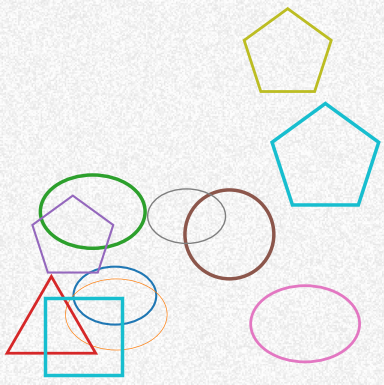[{"shape": "oval", "thickness": 1.5, "radius": 0.54, "center": [0.298, 0.232]}, {"shape": "oval", "thickness": 0.5, "radius": 0.66, "center": [0.302, 0.183]}, {"shape": "oval", "thickness": 2.5, "radius": 0.68, "center": [0.241, 0.45]}, {"shape": "triangle", "thickness": 2, "radius": 0.66, "center": [0.133, 0.149]}, {"shape": "pentagon", "thickness": 1.5, "radius": 0.55, "center": [0.189, 0.381]}, {"shape": "circle", "thickness": 2.5, "radius": 0.58, "center": [0.596, 0.391]}, {"shape": "oval", "thickness": 2, "radius": 0.71, "center": [0.793, 0.159]}, {"shape": "oval", "thickness": 1, "radius": 0.51, "center": [0.485, 0.439]}, {"shape": "pentagon", "thickness": 2, "radius": 0.59, "center": [0.747, 0.859]}, {"shape": "square", "thickness": 2.5, "radius": 0.5, "center": [0.217, 0.126]}, {"shape": "pentagon", "thickness": 2.5, "radius": 0.73, "center": [0.845, 0.585]}]